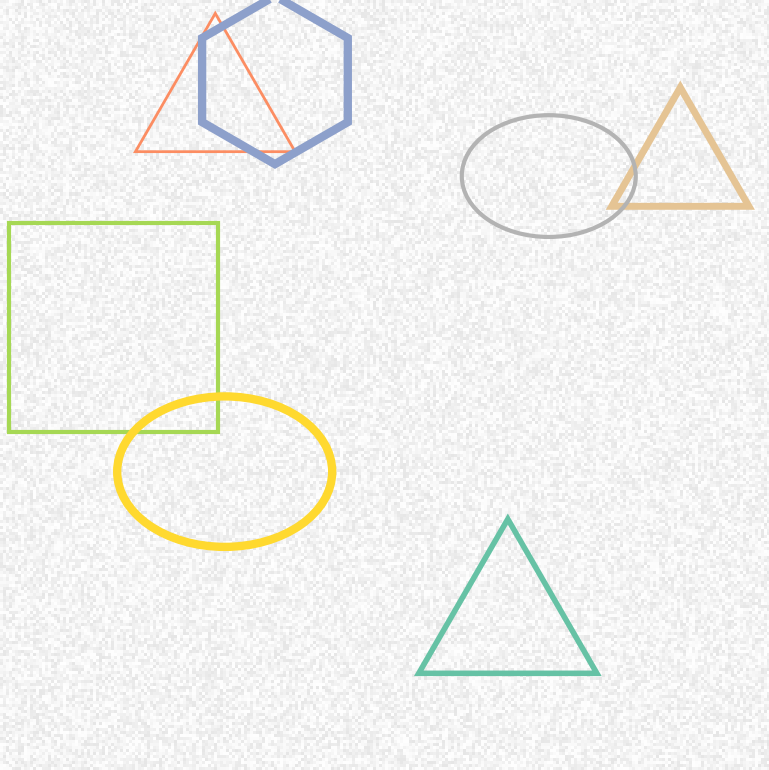[{"shape": "triangle", "thickness": 2, "radius": 0.67, "center": [0.66, 0.192]}, {"shape": "triangle", "thickness": 1, "radius": 0.6, "center": [0.28, 0.863]}, {"shape": "hexagon", "thickness": 3, "radius": 0.55, "center": [0.357, 0.896]}, {"shape": "square", "thickness": 1.5, "radius": 0.68, "center": [0.148, 0.575]}, {"shape": "oval", "thickness": 3, "radius": 0.7, "center": [0.292, 0.387]}, {"shape": "triangle", "thickness": 2.5, "radius": 0.51, "center": [0.884, 0.784]}, {"shape": "oval", "thickness": 1.5, "radius": 0.56, "center": [0.713, 0.771]}]